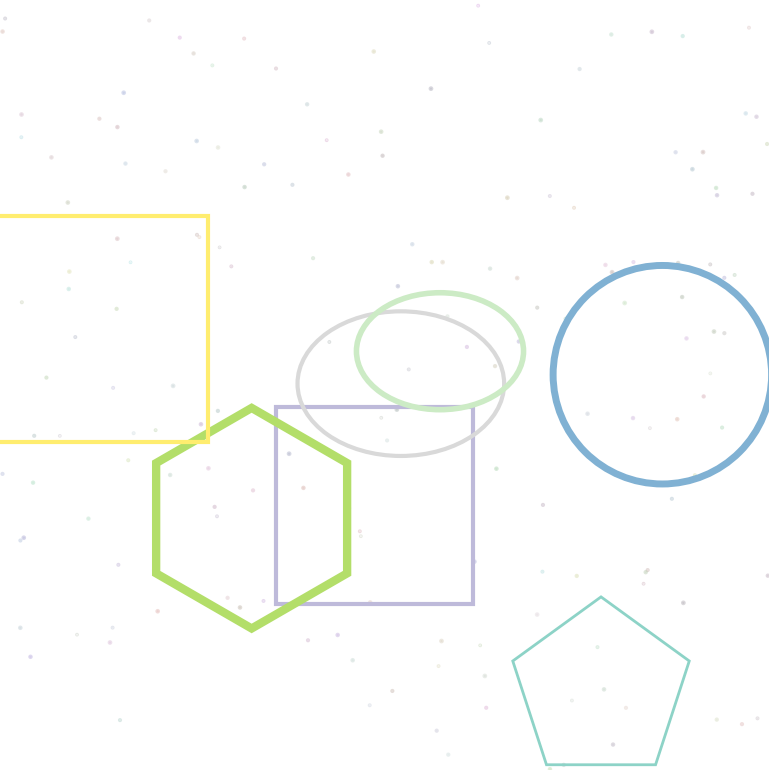[{"shape": "pentagon", "thickness": 1, "radius": 0.6, "center": [0.781, 0.104]}, {"shape": "square", "thickness": 1.5, "radius": 0.64, "center": [0.486, 0.343]}, {"shape": "circle", "thickness": 2.5, "radius": 0.71, "center": [0.86, 0.513]}, {"shape": "hexagon", "thickness": 3, "radius": 0.72, "center": [0.327, 0.327]}, {"shape": "oval", "thickness": 1.5, "radius": 0.67, "center": [0.521, 0.502]}, {"shape": "oval", "thickness": 2, "radius": 0.54, "center": [0.571, 0.544]}, {"shape": "square", "thickness": 1.5, "radius": 0.73, "center": [0.123, 0.573]}]